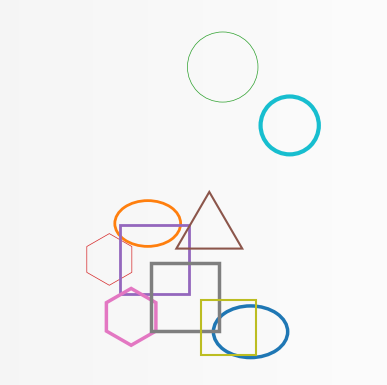[{"shape": "oval", "thickness": 2.5, "radius": 0.48, "center": [0.647, 0.138]}, {"shape": "oval", "thickness": 2, "radius": 0.42, "center": [0.381, 0.419]}, {"shape": "circle", "thickness": 0.5, "radius": 0.46, "center": [0.575, 0.826]}, {"shape": "hexagon", "thickness": 0.5, "radius": 0.34, "center": [0.282, 0.326]}, {"shape": "square", "thickness": 2, "radius": 0.45, "center": [0.398, 0.326]}, {"shape": "triangle", "thickness": 1.5, "radius": 0.49, "center": [0.54, 0.403]}, {"shape": "hexagon", "thickness": 2.5, "radius": 0.37, "center": [0.338, 0.177]}, {"shape": "square", "thickness": 2.5, "radius": 0.44, "center": [0.477, 0.228]}, {"shape": "square", "thickness": 1.5, "radius": 0.35, "center": [0.589, 0.15]}, {"shape": "circle", "thickness": 3, "radius": 0.38, "center": [0.748, 0.674]}]